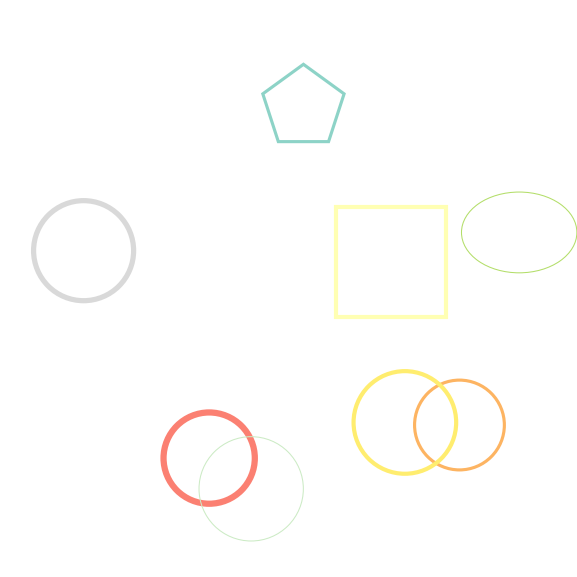[{"shape": "pentagon", "thickness": 1.5, "radius": 0.37, "center": [0.525, 0.814]}, {"shape": "square", "thickness": 2, "radius": 0.47, "center": [0.677, 0.545]}, {"shape": "circle", "thickness": 3, "radius": 0.4, "center": [0.362, 0.206]}, {"shape": "circle", "thickness": 1.5, "radius": 0.39, "center": [0.796, 0.263]}, {"shape": "oval", "thickness": 0.5, "radius": 0.5, "center": [0.899, 0.597]}, {"shape": "circle", "thickness": 2.5, "radius": 0.43, "center": [0.145, 0.565]}, {"shape": "circle", "thickness": 0.5, "radius": 0.45, "center": [0.435, 0.153]}, {"shape": "circle", "thickness": 2, "radius": 0.44, "center": [0.701, 0.268]}]